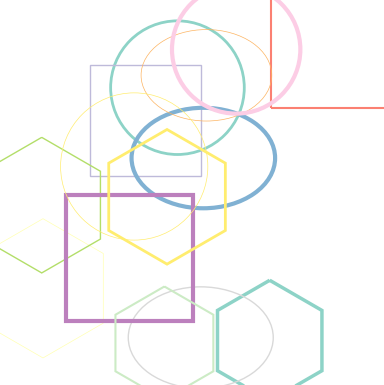[{"shape": "circle", "thickness": 2, "radius": 0.87, "center": [0.461, 0.772]}, {"shape": "hexagon", "thickness": 2.5, "radius": 0.78, "center": [0.701, 0.115]}, {"shape": "hexagon", "thickness": 0.5, "radius": 0.9, "center": [0.112, 0.251]}, {"shape": "square", "thickness": 1, "radius": 0.72, "center": [0.378, 0.686]}, {"shape": "square", "thickness": 1.5, "radius": 0.77, "center": [0.859, 0.875]}, {"shape": "oval", "thickness": 3, "radius": 0.93, "center": [0.528, 0.59]}, {"shape": "oval", "thickness": 0.5, "radius": 0.85, "center": [0.536, 0.804]}, {"shape": "hexagon", "thickness": 1, "radius": 0.88, "center": [0.108, 0.467]}, {"shape": "circle", "thickness": 3, "radius": 0.83, "center": [0.613, 0.872]}, {"shape": "oval", "thickness": 1, "radius": 0.94, "center": [0.521, 0.123]}, {"shape": "square", "thickness": 3, "radius": 0.82, "center": [0.336, 0.33]}, {"shape": "hexagon", "thickness": 1.5, "radius": 0.73, "center": [0.427, 0.109]}, {"shape": "circle", "thickness": 0.5, "radius": 0.96, "center": [0.349, 0.568]}, {"shape": "hexagon", "thickness": 2, "radius": 0.87, "center": [0.434, 0.489]}]